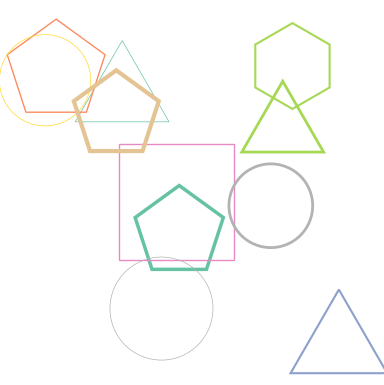[{"shape": "pentagon", "thickness": 2.5, "radius": 0.6, "center": [0.466, 0.398]}, {"shape": "triangle", "thickness": 0.5, "radius": 0.7, "center": [0.317, 0.754]}, {"shape": "pentagon", "thickness": 1, "radius": 0.67, "center": [0.146, 0.817]}, {"shape": "triangle", "thickness": 1.5, "radius": 0.72, "center": [0.88, 0.103]}, {"shape": "square", "thickness": 1, "radius": 0.75, "center": [0.459, 0.475]}, {"shape": "hexagon", "thickness": 1.5, "radius": 0.56, "center": [0.76, 0.829]}, {"shape": "triangle", "thickness": 2, "radius": 0.61, "center": [0.734, 0.666]}, {"shape": "circle", "thickness": 0.5, "radius": 0.59, "center": [0.117, 0.791]}, {"shape": "pentagon", "thickness": 3, "radius": 0.58, "center": [0.302, 0.701]}, {"shape": "circle", "thickness": 2, "radius": 0.54, "center": [0.703, 0.466]}, {"shape": "circle", "thickness": 0.5, "radius": 0.67, "center": [0.419, 0.199]}]